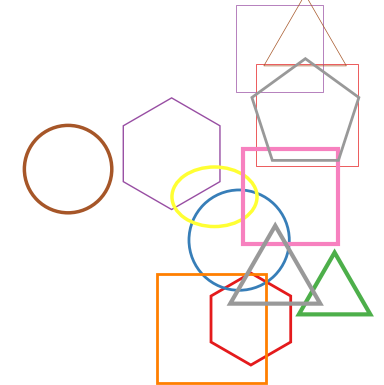[{"shape": "hexagon", "thickness": 2, "radius": 0.6, "center": [0.652, 0.171]}, {"shape": "square", "thickness": 0.5, "radius": 0.66, "center": [0.798, 0.702]}, {"shape": "circle", "thickness": 2, "radius": 0.65, "center": [0.621, 0.376]}, {"shape": "triangle", "thickness": 3, "radius": 0.54, "center": [0.869, 0.237]}, {"shape": "square", "thickness": 0.5, "radius": 0.57, "center": [0.725, 0.874]}, {"shape": "hexagon", "thickness": 1, "radius": 0.72, "center": [0.446, 0.601]}, {"shape": "square", "thickness": 2, "radius": 0.71, "center": [0.549, 0.148]}, {"shape": "oval", "thickness": 2.5, "radius": 0.55, "center": [0.557, 0.489]}, {"shape": "circle", "thickness": 2.5, "radius": 0.57, "center": [0.177, 0.561]}, {"shape": "triangle", "thickness": 0.5, "radius": 0.62, "center": [0.792, 0.891]}, {"shape": "square", "thickness": 3, "radius": 0.62, "center": [0.754, 0.489]}, {"shape": "pentagon", "thickness": 2, "radius": 0.73, "center": [0.793, 0.702]}, {"shape": "triangle", "thickness": 3, "radius": 0.68, "center": [0.715, 0.279]}]